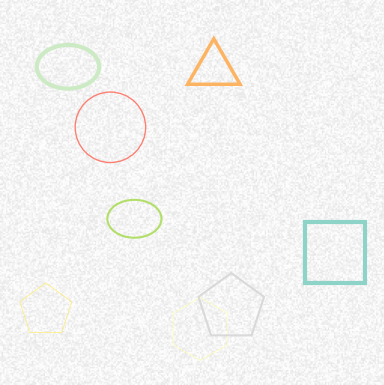[{"shape": "square", "thickness": 3, "radius": 0.39, "center": [0.87, 0.344]}, {"shape": "hexagon", "thickness": 0.5, "radius": 0.41, "center": [0.52, 0.146]}, {"shape": "circle", "thickness": 1, "radius": 0.46, "center": [0.287, 0.669]}, {"shape": "triangle", "thickness": 2.5, "radius": 0.39, "center": [0.555, 0.82]}, {"shape": "oval", "thickness": 1.5, "radius": 0.35, "center": [0.349, 0.432]}, {"shape": "pentagon", "thickness": 1.5, "radius": 0.45, "center": [0.601, 0.201]}, {"shape": "oval", "thickness": 3, "radius": 0.41, "center": [0.177, 0.826]}, {"shape": "pentagon", "thickness": 0.5, "radius": 0.35, "center": [0.119, 0.194]}]